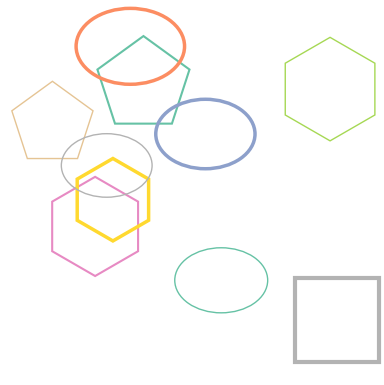[{"shape": "pentagon", "thickness": 1.5, "radius": 0.63, "center": [0.373, 0.781]}, {"shape": "oval", "thickness": 1, "radius": 0.6, "center": [0.575, 0.272]}, {"shape": "oval", "thickness": 2.5, "radius": 0.7, "center": [0.339, 0.88]}, {"shape": "oval", "thickness": 2.5, "radius": 0.64, "center": [0.533, 0.652]}, {"shape": "hexagon", "thickness": 1.5, "radius": 0.64, "center": [0.247, 0.412]}, {"shape": "hexagon", "thickness": 1, "radius": 0.67, "center": [0.857, 0.769]}, {"shape": "hexagon", "thickness": 2.5, "radius": 0.54, "center": [0.293, 0.481]}, {"shape": "pentagon", "thickness": 1, "radius": 0.55, "center": [0.136, 0.678]}, {"shape": "square", "thickness": 3, "radius": 0.55, "center": [0.875, 0.17]}, {"shape": "oval", "thickness": 1, "radius": 0.59, "center": [0.277, 0.57]}]